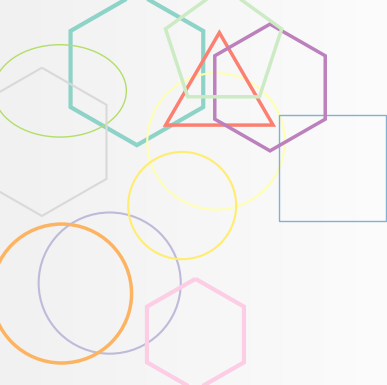[{"shape": "hexagon", "thickness": 3, "radius": 0.99, "center": [0.353, 0.821]}, {"shape": "circle", "thickness": 1.5, "radius": 0.89, "center": [0.558, 0.633]}, {"shape": "circle", "thickness": 1.5, "radius": 0.92, "center": [0.283, 0.265]}, {"shape": "triangle", "thickness": 2.5, "radius": 0.8, "center": [0.566, 0.755]}, {"shape": "square", "thickness": 1, "radius": 0.69, "center": [0.858, 0.563]}, {"shape": "circle", "thickness": 2.5, "radius": 0.9, "center": [0.159, 0.238]}, {"shape": "oval", "thickness": 1, "radius": 0.86, "center": [0.155, 0.764]}, {"shape": "hexagon", "thickness": 3, "radius": 0.72, "center": [0.504, 0.131]}, {"shape": "hexagon", "thickness": 1.5, "radius": 0.96, "center": [0.108, 0.632]}, {"shape": "hexagon", "thickness": 2.5, "radius": 0.82, "center": [0.697, 0.773]}, {"shape": "pentagon", "thickness": 2.5, "radius": 0.79, "center": [0.577, 0.876]}, {"shape": "circle", "thickness": 1.5, "radius": 0.7, "center": [0.47, 0.466]}]